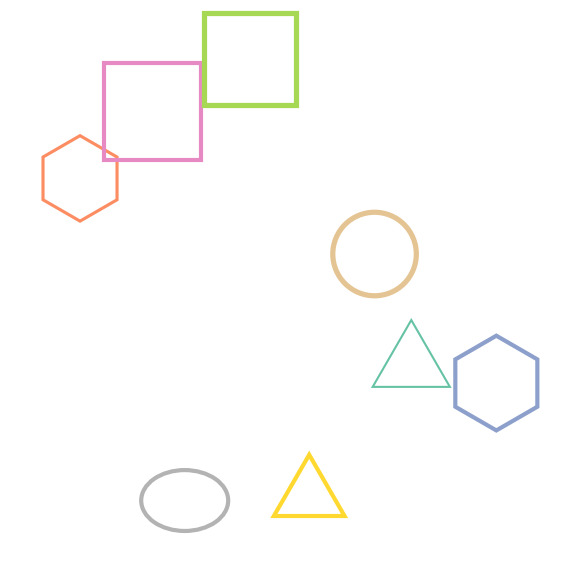[{"shape": "triangle", "thickness": 1, "radius": 0.39, "center": [0.712, 0.368]}, {"shape": "hexagon", "thickness": 1.5, "radius": 0.37, "center": [0.139, 0.69]}, {"shape": "hexagon", "thickness": 2, "radius": 0.41, "center": [0.859, 0.336]}, {"shape": "square", "thickness": 2, "radius": 0.42, "center": [0.264, 0.806]}, {"shape": "square", "thickness": 2.5, "radius": 0.4, "center": [0.433, 0.898]}, {"shape": "triangle", "thickness": 2, "radius": 0.35, "center": [0.535, 0.141]}, {"shape": "circle", "thickness": 2.5, "radius": 0.36, "center": [0.649, 0.559]}, {"shape": "oval", "thickness": 2, "radius": 0.38, "center": [0.32, 0.132]}]